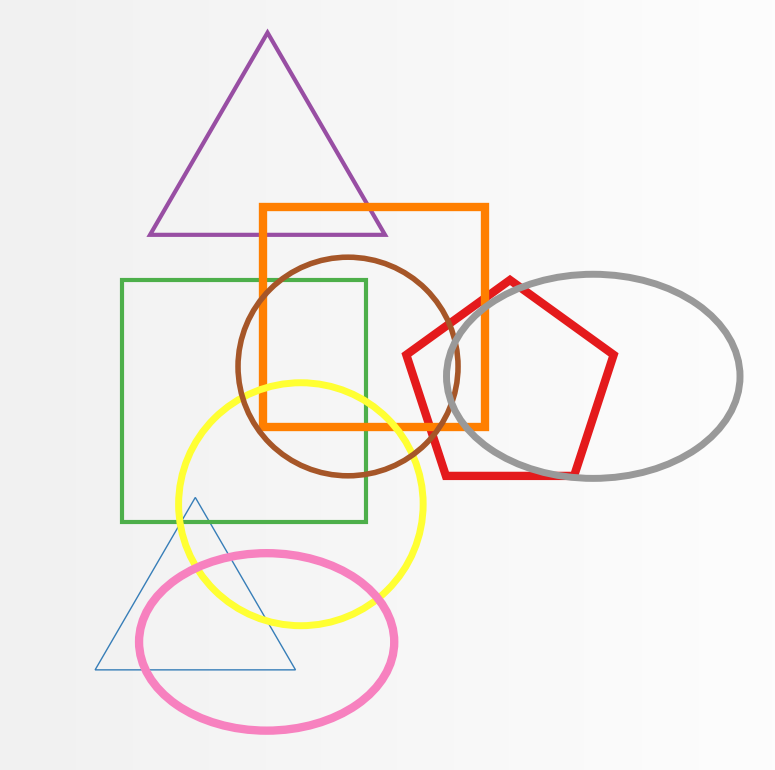[{"shape": "pentagon", "thickness": 3, "radius": 0.7, "center": [0.658, 0.496]}, {"shape": "triangle", "thickness": 0.5, "radius": 0.75, "center": [0.252, 0.205]}, {"shape": "square", "thickness": 1.5, "radius": 0.79, "center": [0.314, 0.479]}, {"shape": "triangle", "thickness": 1.5, "radius": 0.88, "center": [0.345, 0.783]}, {"shape": "square", "thickness": 3, "radius": 0.71, "center": [0.483, 0.588]}, {"shape": "circle", "thickness": 2.5, "radius": 0.79, "center": [0.388, 0.345]}, {"shape": "circle", "thickness": 2, "radius": 0.71, "center": [0.449, 0.524]}, {"shape": "oval", "thickness": 3, "radius": 0.82, "center": [0.344, 0.166]}, {"shape": "oval", "thickness": 2.5, "radius": 0.95, "center": [0.765, 0.511]}]